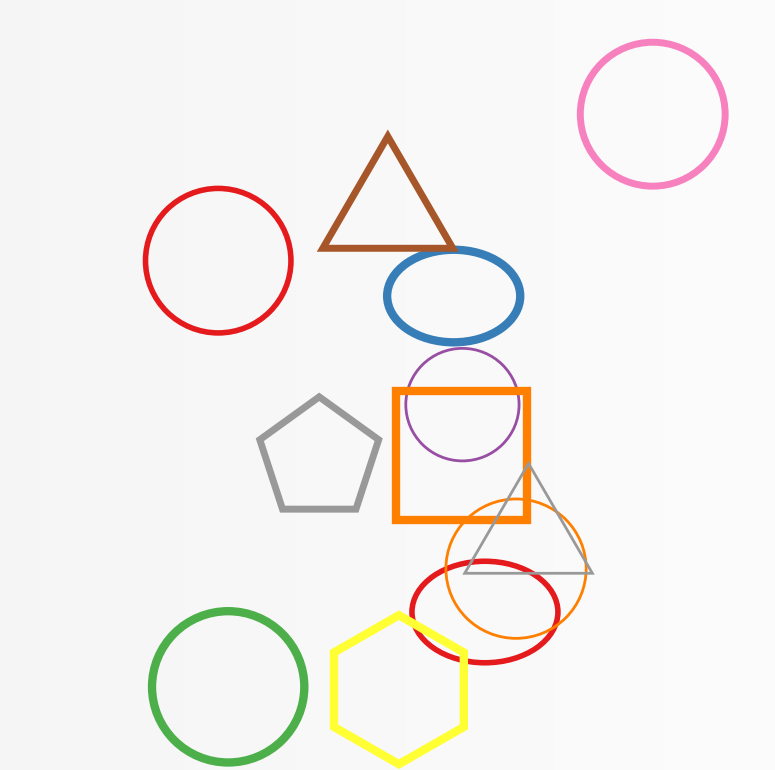[{"shape": "oval", "thickness": 2, "radius": 0.47, "center": [0.626, 0.205]}, {"shape": "circle", "thickness": 2, "radius": 0.47, "center": [0.282, 0.661]}, {"shape": "oval", "thickness": 3, "radius": 0.43, "center": [0.585, 0.616]}, {"shape": "circle", "thickness": 3, "radius": 0.49, "center": [0.294, 0.108]}, {"shape": "circle", "thickness": 1, "radius": 0.37, "center": [0.597, 0.475]}, {"shape": "square", "thickness": 3, "radius": 0.42, "center": [0.596, 0.408]}, {"shape": "circle", "thickness": 1, "radius": 0.45, "center": [0.666, 0.261]}, {"shape": "hexagon", "thickness": 3, "radius": 0.48, "center": [0.515, 0.104]}, {"shape": "triangle", "thickness": 2.5, "radius": 0.48, "center": [0.5, 0.726]}, {"shape": "circle", "thickness": 2.5, "radius": 0.47, "center": [0.842, 0.852]}, {"shape": "triangle", "thickness": 1, "radius": 0.48, "center": [0.682, 0.303]}, {"shape": "pentagon", "thickness": 2.5, "radius": 0.4, "center": [0.412, 0.404]}]